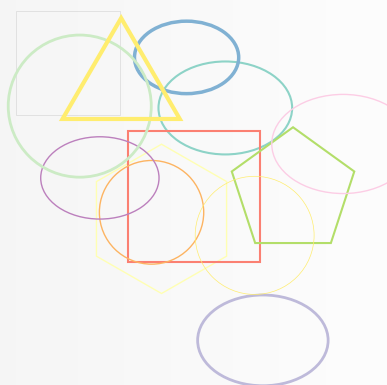[{"shape": "oval", "thickness": 1.5, "radius": 0.86, "center": [0.581, 0.72]}, {"shape": "hexagon", "thickness": 1, "radius": 0.97, "center": [0.417, 0.432]}, {"shape": "oval", "thickness": 2, "radius": 0.84, "center": [0.678, 0.116]}, {"shape": "square", "thickness": 1.5, "radius": 0.85, "center": [0.501, 0.49]}, {"shape": "oval", "thickness": 2.5, "radius": 0.67, "center": [0.482, 0.851]}, {"shape": "circle", "thickness": 1, "radius": 0.67, "center": [0.391, 0.449]}, {"shape": "pentagon", "thickness": 1.5, "radius": 0.83, "center": [0.756, 0.503]}, {"shape": "oval", "thickness": 1, "radius": 0.92, "center": [0.885, 0.626]}, {"shape": "square", "thickness": 0.5, "radius": 0.67, "center": [0.176, 0.835]}, {"shape": "oval", "thickness": 1, "radius": 0.76, "center": [0.258, 0.538]}, {"shape": "circle", "thickness": 2, "radius": 0.92, "center": [0.206, 0.724]}, {"shape": "triangle", "thickness": 3, "radius": 0.87, "center": [0.313, 0.778]}, {"shape": "circle", "thickness": 0.5, "radius": 0.77, "center": [0.657, 0.389]}]